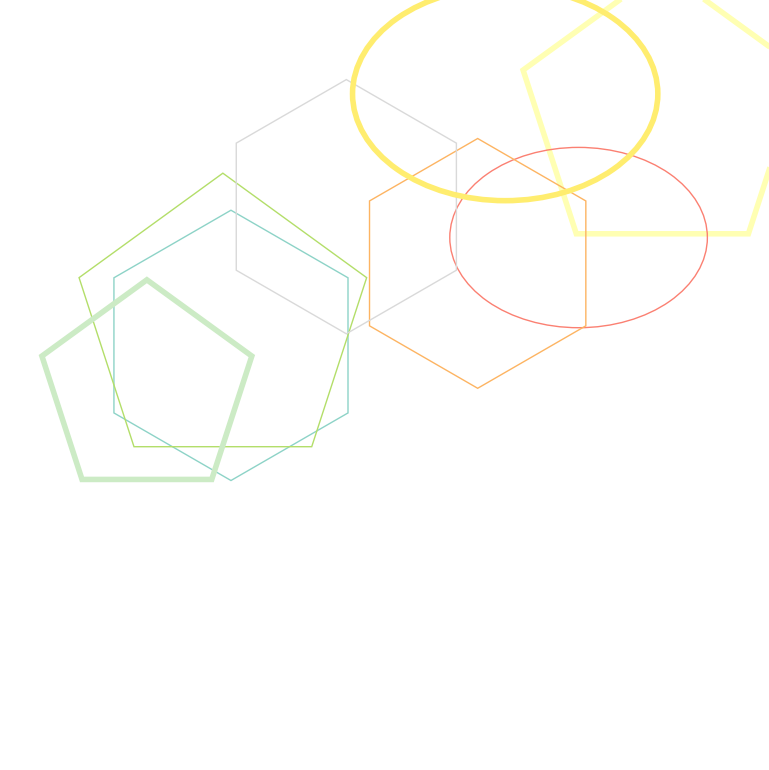[{"shape": "hexagon", "thickness": 0.5, "radius": 0.88, "center": [0.3, 0.551]}, {"shape": "pentagon", "thickness": 2, "radius": 0.95, "center": [0.86, 0.85]}, {"shape": "oval", "thickness": 0.5, "radius": 0.84, "center": [0.751, 0.691]}, {"shape": "hexagon", "thickness": 0.5, "radius": 0.81, "center": [0.62, 0.658]}, {"shape": "pentagon", "thickness": 0.5, "radius": 0.98, "center": [0.289, 0.579]}, {"shape": "hexagon", "thickness": 0.5, "radius": 0.83, "center": [0.45, 0.732]}, {"shape": "pentagon", "thickness": 2, "radius": 0.72, "center": [0.191, 0.493]}, {"shape": "oval", "thickness": 2, "radius": 0.99, "center": [0.656, 0.878]}]